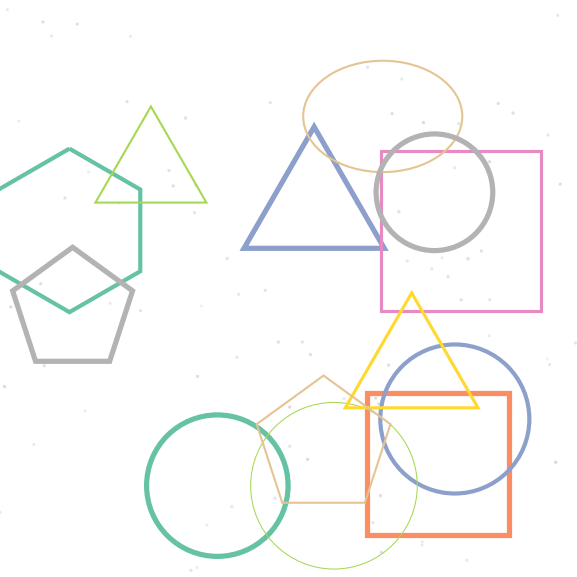[{"shape": "hexagon", "thickness": 2, "radius": 0.71, "center": [0.12, 0.6]}, {"shape": "circle", "thickness": 2.5, "radius": 0.61, "center": [0.376, 0.158]}, {"shape": "square", "thickness": 2.5, "radius": 0.61, "center": [0.759, 0.196]}, {"shape": "triangle", "thickness": 2.5, "radius": 0.7, "center": [0.544, 0.639]}, {"shape": "circle", "thickness": 2, "radius": 0.65, "center": [0.788, 0.274]}, {"shape": "square", "thickness": 1.5, "radius": 0.69, "center": [0.798, 0.6]}, {"shape": "triangle", "thickness": 1, "radius": 0.55, "center": [0.261, 0.704]}, {"shape": "circle", "thickness": 0.5, "radius": 0.72, "center": [0.578, 0.158]}, {"shape": "triangle", "thickness": 1.5, "radius": 0.66, "center": [0.713, 0.359]}, {"shape": "pentagon", "thickness": 1, "radius": 0.61, "center": [0.56, 0.227]}, {"shape": "oval", "thickness": 1, "radius": 0.69, "center": [0.663, 0.798]}, {"shape": "circle", "thickness": 2.5, "radius": 0.51, "center": [0.752, 0.666]}, {"shape": "pentagon", "thickness": 2.5, "radius": 0.55, "center": [0.126, 0.462]}]